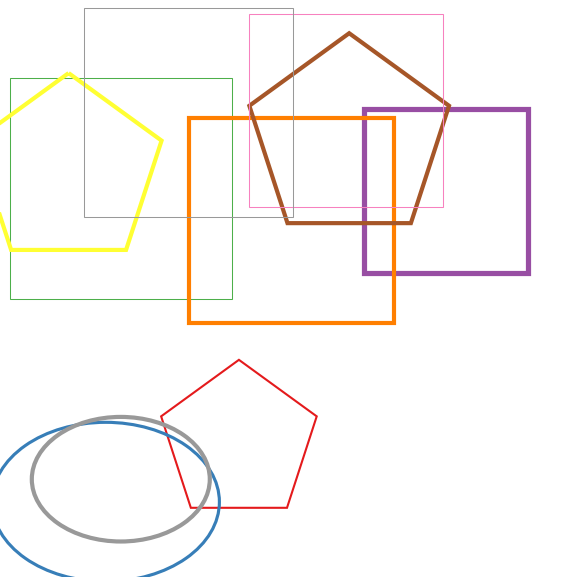[{"shape": "pentagon", "thickness": 1, "radius": 0.71, "center": [0.414, 0.234]}, {"shape": "oval", "thickness": 1.5, "radius": 0.98, "center": [0.183, 0.13]}, {"shape": "square", "thickness": 0.5, "radius": 0.96, "center": [0.21, 0.673]}, {"shape": "square", "thickness": 2.5, "radius": 0.71, "center": [0.772, 0.668]}, {"shape": "square", "thickness": 2, "radius": 0.89, "center": [0.504, 0.617]}, {"shape": "pentagon", "thickness": 2, "radius": 0.85, "center": [0.119, 0.703]}, {"shape": "pentagon", "thickness": 2, "radius": 0.91, "center": [0.605, 0.76]}, {"shape": "square", "thickness": 0.5, "radius": 0.84, "center": [0.599, 0.808]}, {"shape": "square", "thickness": 0.5, "radius": 0.9, "center": [0.327, 0.804]}, {"shape": "oval", "thickness": 2, "radius": 0.77, "center": [0.209, 0.169]}]